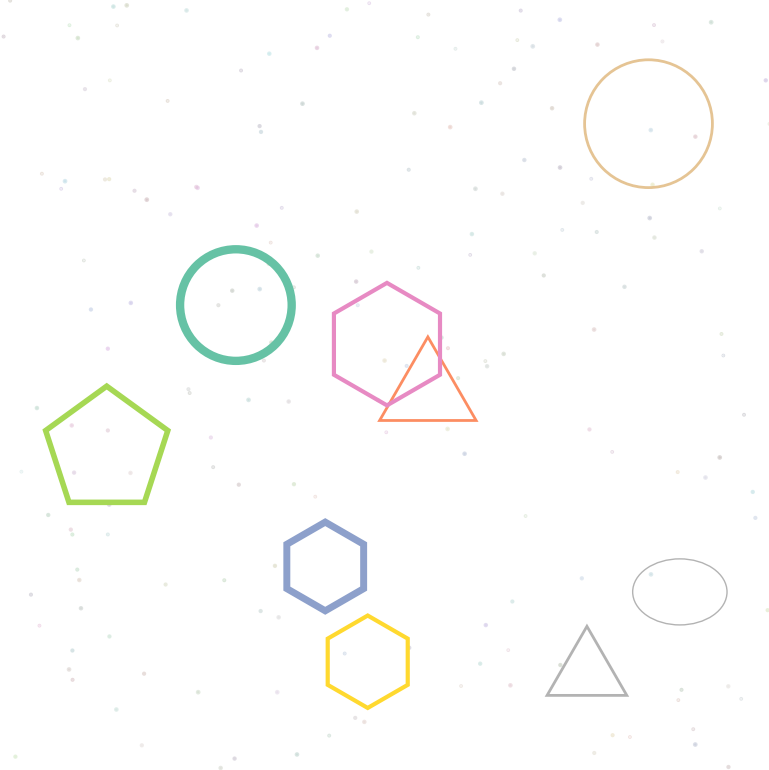[{"shape": "circle", "thickness": 3, "radius": 0.36, "center": [0.306, 0.604]}, {"shape": "triangle", "thickness": 1, "radius": 0.36, "center": [0.556, 0.49]}, {"shape": "hexagon", "thickness": 2.5, "radius": 0.29, "center": [0.422, 0.264]}, {"shape": "hexagon", "thickness": 1.5, "radius": 0.4, "center": [0.503, 0.553]}, {"shape": "pentagon", "thickness": 2, "radius": 0.42, "center": [0.139, 0.415]}, {"shape": "hexagon", "thickness": 1.5, "radius": 0.3, "center": [0.478, 0.141]}, {"shape": "circle", "thickness": 1, "radius": 0.41, "center": [0.842, 0.839]}, {"shape": "oval", "thickness": 0.5, "radius": 0.31, "center": [0.883, 0.231]}, {"shape": "triangle", "thickness": 1, "radius": 0.3, "center": [0.762, 0.127]}]